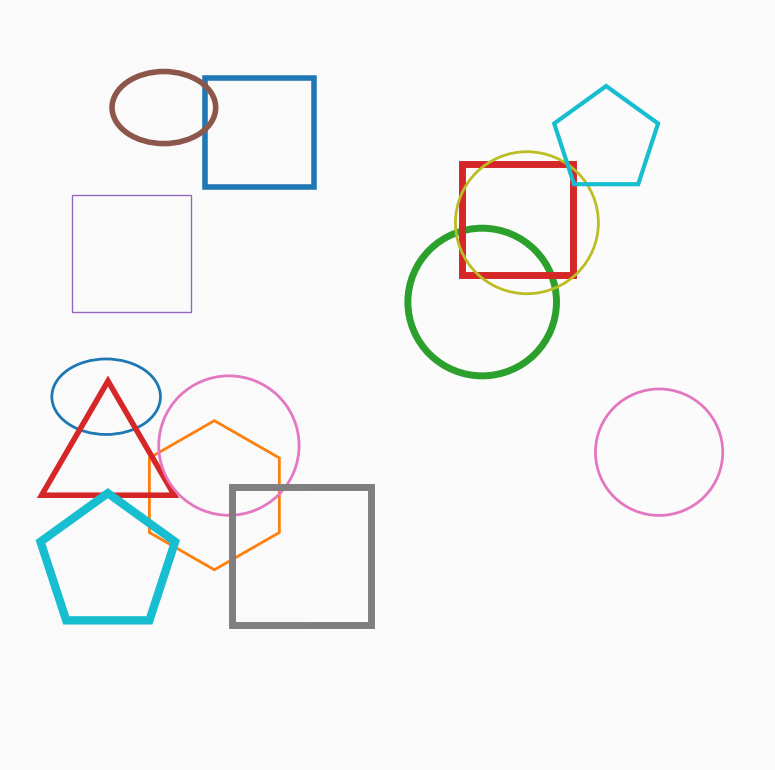[{"shape": "oval", "thickness": 1, "radius": 0.35, "center": [0.137, 0.485]}, {"shape": "square", "thickness": 2, "radius": 0.35, "center": [0.335, 0.828]}, {"shape": "hexagon", "thickness": 1, "radius": 0.48, "center": [0.277, 0.357]}, {"shape": "circle", "thickness": 2.5, "radius": 0.48, "center": [0.622, 0.608]}, {"shape": "triangle", "thickness": 2, "radius": 0.49, "center": [0.139, 0.406]}, {"shape": "square", "thickness": 2.5, "radius": 0.36, "center": [0.668, 0.715]}, {"shape": "square", "thickness": 0.5, "radius": 0.38, "center": [0.17, 0.671]}, {"shape": "oval", "thickness": 2, "radius": 0.33, "center": [0.211, 0.86]}, {"shape": "circle", "thickness": 1, "radius": 0.45, "center": [0.295, 0.421]}, {"shape": "circle", "thickness": 1, "radius": 0.41, "center": [0.85, 0.413]}, {"shape": "square", "thickness": 2.5, "radius": 0.45, "center": [0.389, 0.278]}, {"shape": "circle", "thickness": 1, "radius": 0.46, "center": [0.68, 0.711]}, {"shape": "pentagon", "thickness": 1.5, "radius": 0.35, "center": [0.782, 0.818]}, {"shape": "pentagon", "thickness": 3, "radius": 0.46, "center": [0.139, 0.268]}]